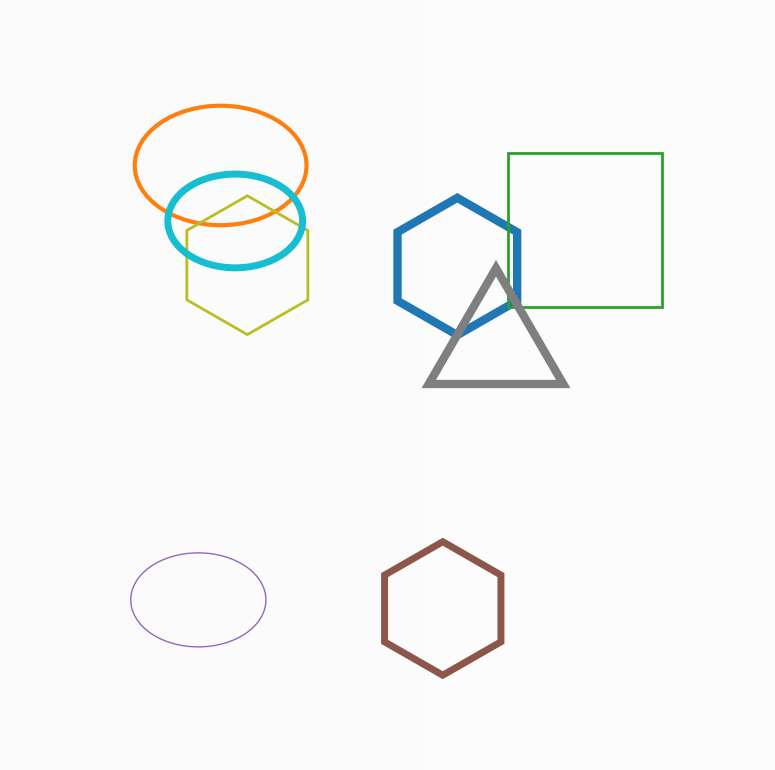[{"shape": "hexagon", "thickness": 3, "radius": 0.45, "center": [0.59, 0.654]}, {"shape": "oval", "thickness": 1.5, "radius": 0.55, "center": [0.285, 0.785]}, {"shape": "square", "thickness": 1, "radius": 0.5, "center": [0.754, 0.701]}, {"shape": "oval", "thickness": 0.5, "radius": 0.44, "center": [0.256, 0.221]}, {"shape": "hexagon", "thickness": 2.5, "radius": 0.43, "center": [0.571, 0.21]}, {"shape": "triangle", "thickness": 3, "radius": 0.5, "center": [0.64, 0.551]}, {"shape": "hexagon", "thickness": 1, "radius": 0.45, "center": [0.319, 0.656]}, {"shape": "oval", "thickness": 2.5, "radius": 0.43, "center": [0.303, 0.713]}]